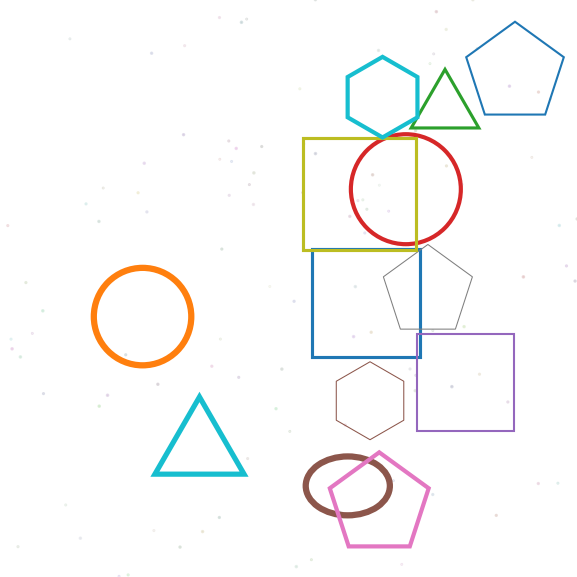[{"shape": "square", "thickness": 1.5, "radius": 0.47, "center": [0.634, 0.474]}, {"shape": "pentagon", "thickness": 1, "radius": 0.44, "center": [0.892, 0.873]}, {"shape": "circle", "thickness": 3, "radius": 0.42, "center": [0.247, 0.451]}, {"shape": "triangle", "thickness": 1.5, "radius": 0.34, "center": [0.771, 0.811]}, {"shape": "circle", "thickness": 2, "radius": 0.48, "center": [0.703, 0.672]}, {"shape": "square", "thickness": 1, "radius": 0.42, "center": [0.806, 0.336]}, {"shape": "oval", "thickness": 3, "radius": 0.36, "center": [0.602, 0.158]}, {"shape": "hexagon", "thickness": 0.5, "radius": 0.34, "center": [0.641, 0.305]}, {"shape": "pentagon", "thickness": 2, "radius": 0.45, "center": [0.657, 0.126]}, {"shape": "pentagon", "thickness": 0.5, "radius": 0.41, "center": [0.741, 0.495]}, {"shape": "square", "thickness": 1.5, "radius": 0.49, "center": [0.623, 0.663]}, {"shape": "triangle", "thickness": 2.5, "radius": 0.45, "center": [0.345, 0.223]}, {"shape": "hexagon", "thickness": 2, "radius": 0.35, "center": [0.662, 0.831]}]